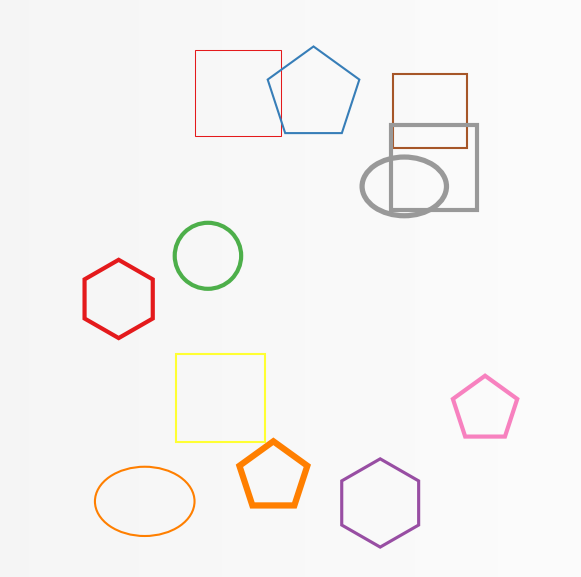[{"shape": "square", "thickness": 0.5, "radius": 0.37, "center": [0.41, 0.838]}, {"shape": "hexagon", "thickness": 2, "radius": 0.34, "center": [0.204, 0.481]}, {"shape": "pentagon", "thickness": 1, "radius": 0.41, "center": [0.539, 0.836]}, {"shape": "circle", "thickness": 2, "radius": 0.29, "center": [0.358, 0.556]}, {"shape": "hexagon", "thickness": 1.5, "radius": 0.38, "center": [0.654, 0.128]}, {"shape": "oval", "thickness": 1, "radius": 0.43, "center": [0.249, 0.131]}, {"shape": "pentagon", "thickness": 3, "radius": 0.31, "center": [0.47, 0.174]}, {"shape": "square", "thickness": 1, "radius": 0.38, "center": [0.38, 0.309]}, {"shape": "square", "thickness": 1, "radius": 0.32, "center": [0.74, 0.808]}, {"shape": "pentagon", "thickness": 2, "radius": 0.29, "center": [0.835, 0.29]}, {"shape": "square", "thickness": 2, "radius": 0.37, "center": [0.747, 0.71]}, {"shape": "oval", "thickness": 2.5, "radius": 0.36, "center": [0.696, 0.676]}]